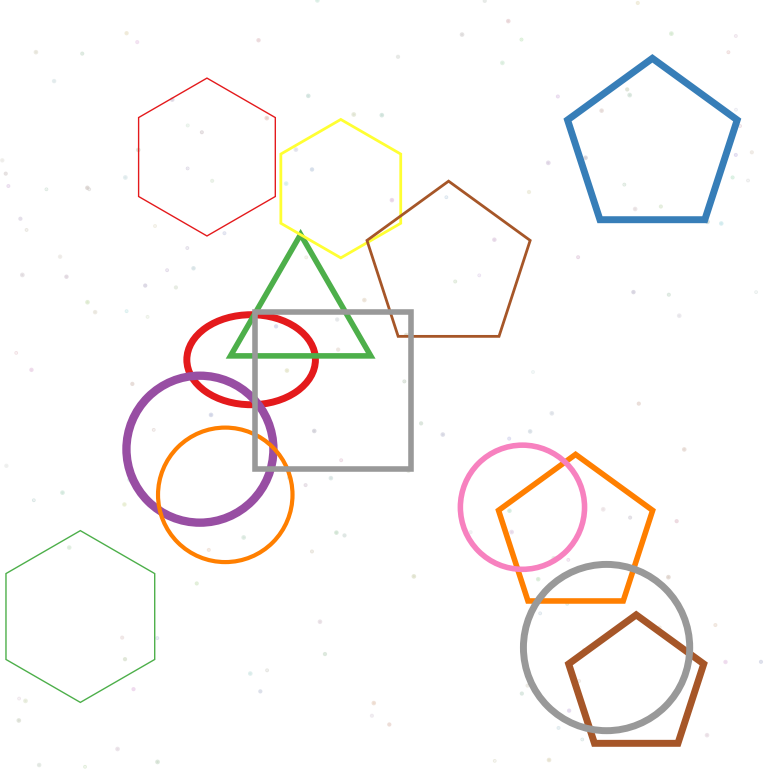[{"shape": "oval", "thickness": 2.5, "radius": 0.42, "center": [0.326, 0.533]}, {"shape": "hexagon", "thickness": 0.5, "radius": 0.51, "center": [0.269, 0.796]}, {"shape": "pentagon", "thickness": 2.5, "radius": 0.58, "center": [0.847, 0.808]}, {"shape": "hexagon", "thickness": 0.5, "radius": 0.56, "center": [0.104, 0.199]}, {"shape": "triangle", "thickness": 2, "radius": 0.53, "center": [0.39, 0.59]}, {"shape": "circle", "thickness": 3, "radius": 0.48, "center": [0.26, 0.417]}, {"shape": "pentagon", "thickness": 2, "radius": 0.53, "center": [0.748, 0.305]}, {"shape": "circle", "thickness": 1.5, "radius": 0.44, "center": [0.293, 0.357]}, {"shape": "hexagon", "thickness": 1, "radius": 0.45, "center": [0.443, 0.755]}, {"shape": "pentagon", "thickness": 1, "radius": 0.56, "center": [0.583, 0.653]}, {"shape": "pentagon", "thickness": 2.5, "radius": 0.46, "center": [0.826, 0.109]}, {"shape": "circle", "thickness": 2, "radius": 0.4, "center": [0.679, 0.341]}, {"shape": "square", "thickness": 2, "radius": 0.51, "center": [0.432, 0.493]}, {"shape": "circle", "thickness": 2.5, "radius": 0.54, "center": [0.788, 0.159]}]